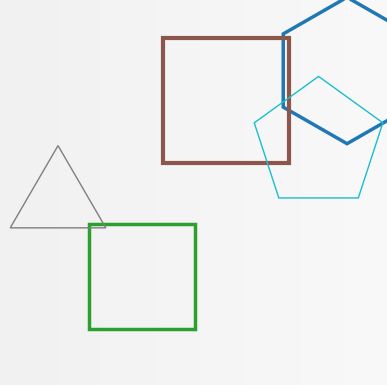[{"shape": "hexagon", "thickness": 2.5, "radius": 0.95, "center": [0.896, 0.817]}, {"shape": "square", "thickness": 2.5, "radius": 0.68, "center": [0.366, 0.282]}, {"shape": "square", "thickness": 3, "radius": 0.81, "center": [0.583, 0.739]}, {"shape": "triangle", "thickness": 1, "radius": 0.71, "center": [0.15, 0.479]}, {"shape": "pentagon", "thickness": 1, "radius": 0.87, "center": [0.822, 0.627]}]